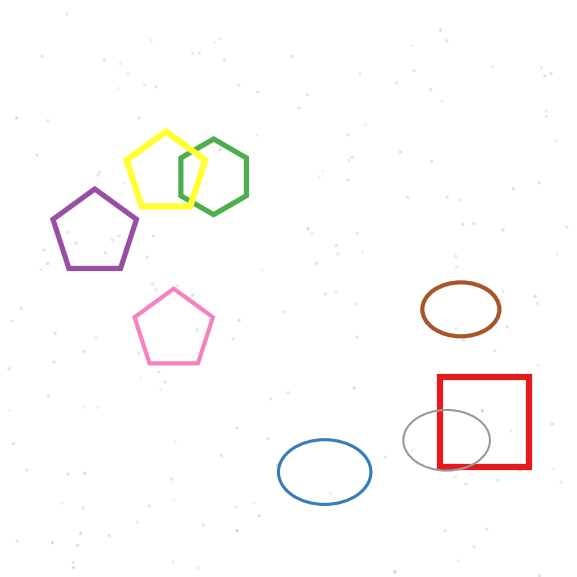[{"shape": "square", "thickness": 3, "radius": 0.39, "center": [0.839, 0.268]}, {"shape": "oval", "thickness": 1.5, "radius": 0.4, "center": [0.562, 0.182]}, {"shape": "hexagon", "thickness": 2.5, "radius": 0.33, "center": [0.37, 0.693]}, {"shape": "pentagon", "thickness": 2.5, "radius": 0.38, "center": [0.164, 0.596]}, {"shape": "pentagon", "thickness": 3, "radius": 0.36, "center": [0.287, 0.7]}, {"shape": "oval", "thickness": 2, "radius": 0.33, "center": [0.798, 0.463]}, {"shape": "pentagon", "thickness": 2, "radius": 0.36, "center": [0.301, 0.428]}, {"shape": "oval", "thickness": 1, "radius": 0.37, "center": [0.773, 0.237]}]